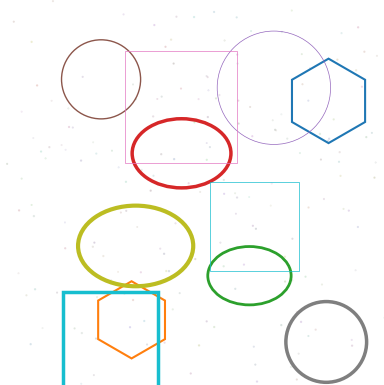[{"shape": "hexagon", "thickness": 1.5, "radius": 0.55, "center": [0.853, 0.738]}, {"shape": "hexagon", "thickness": 1.5, "radius": 0.5, "center": [0.342, 0.169]}, {"shape": "oval", "thickness": 2, "radius": 0.54, "center": [0.648, 0.284]}, {"shape": "oval", "thickness": 2.5, "radius": 0.64, "center": [0.472, 0.602]}, {"shape": "circle", "thickness": 0.5, "radius": 0.74, "center": [0.711, 0.772]}, {"shape": "circle", "thickness": 1, "radius": 0.51, "center": [0.263, 0.794]}, {"shape": "square", "thickness": 0.5, "radius": 0.72, "center": [0.47, 0.722]}, {"shape": "circle", "thickness": 2.5, "radius": 0.52, "center": [0.847, 0.112]}, {"shape": "oval", "thickness": 3, "radius": 0.75, "center": [0.352, 0.361]}, {"shape": "square", "thickness": 0.5, "radius": 0.58, "center": [0.66, 0.411]}, {"shape": "square", "thickness": 2.5, "radius": 0.62, "center": [0.286, 0.119]}]